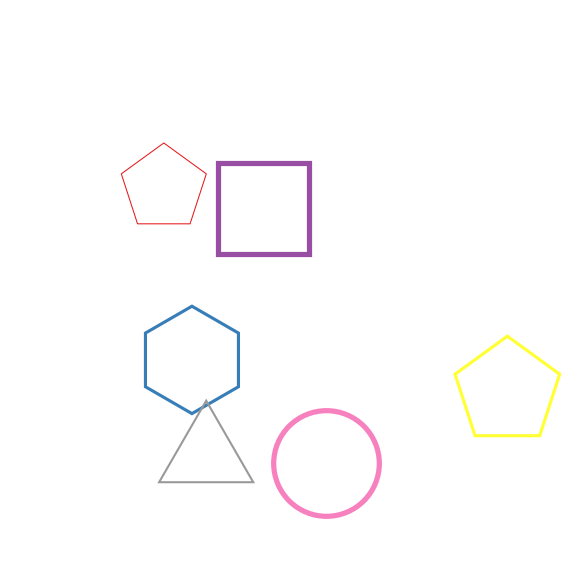[{"shape": "pentagon", "thickness": 0.5, "radius": 0.39, "center": [0.284, 0.674]}, {"shape": "hexagon", "thickness": 1.5, "radius": 0.46, "center": [0.332, 0.376]}, {"shape": "square", "thickness": 2.5, "radius": 0.39, "center": [0.456, 0.638]}, {"shape": "pentagon", "thickness": 1.5, "radius": 0.48, "center": [0.879, 0.322]}, {"shape": "circle", "thickness": 2.5, "radius": 0.46, "center": [0.565, 0.197]}, {"shape": "triangle", "thickness": 1, "radius": 0.47, "center": [0.357, 0.211]}]